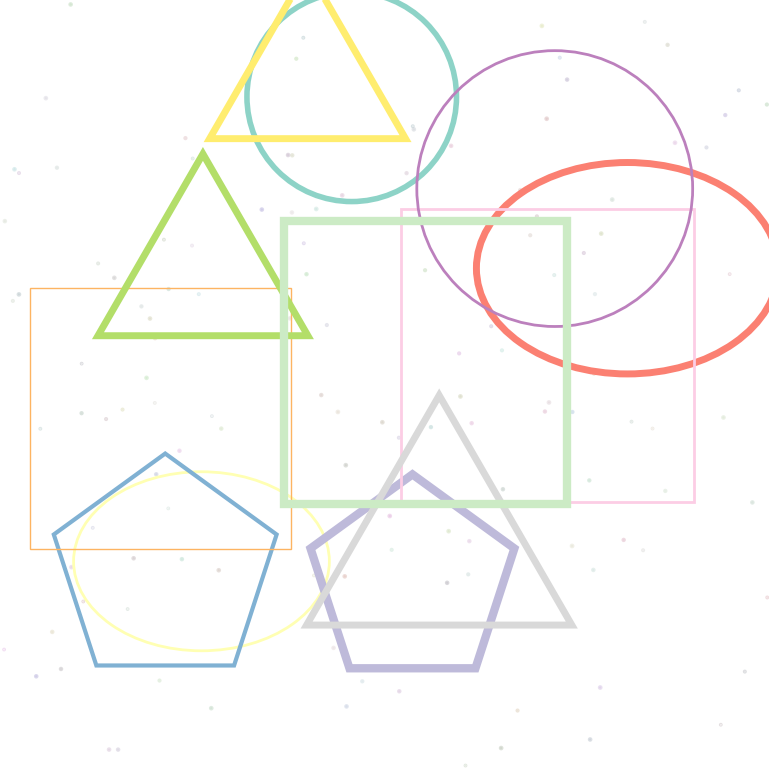[{"shape": "circle", "thickness": 2, "radius": 0.68, "center": [0.457, 0.874]}, {"shape": "oval", "thickness": 1, "radius": 0.83, "center": [0.262, 0.271]}, {"shape": "pentagon", "thickness": 3, "radius": 0.7, "center": [0.536, 0.245]}, {"shape": "oval", "thickness": 2.5, "radius": 0.98, "center": [0.815, 0.652]}, {"shape": "pentagon", "thickness": 1.5, "radius": 0.76, "center": [0.215, 0.259]}, {"shape": "square", "thickness": 0.5, "radius": 0.85, "center": [0.208, 0.456]}, {"shape": "triangle", "thickness": 2.5, "radius": 0.79, "center": [0.264, 0.643]}, {"shape": "square", "thickness": 1, "radius": 0.95, "center": [0.711, 0.538]}, {"shape": "triangle", "thickness": 2.5, "radius": 0.99, "center": [0.57, 0.288]}, {"shape": "circle", "thickness": 1, "radius": 0.9, "center": [0.72, 0.755]}, {"shape": "square", "thickness": 3, "radius": 0.92, "center": [0.553, 0.529]}, {"shape": "triangle", "thickness": 2.5, "radius": 0.73, "center": [0.399, 0.893]}]